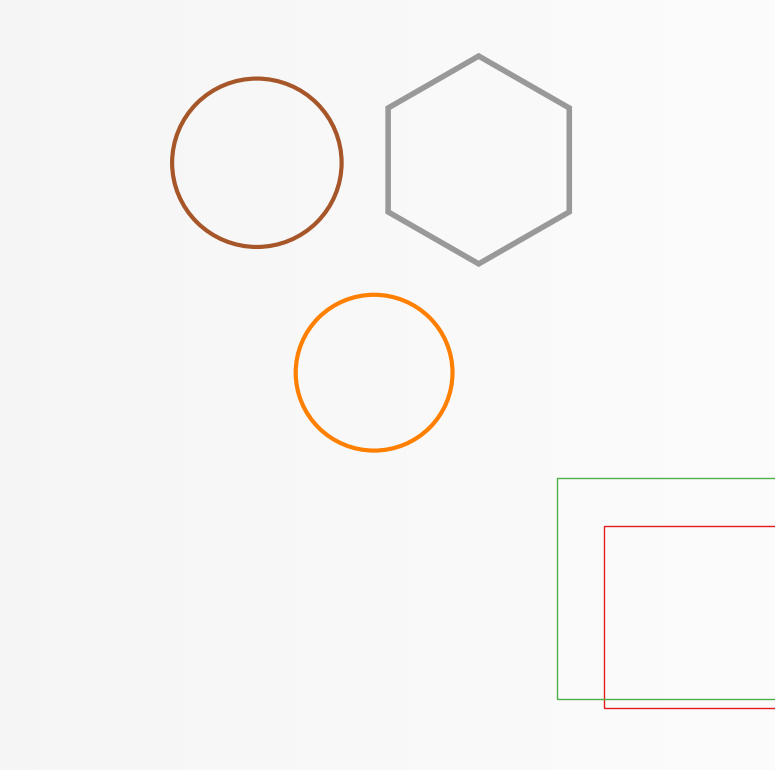[{"shape": "square", "thickness": 0.5, "radius": 0.59, "center": [0.897, 0.199]}, {"shape": "square", "thickness": 0.5, "radius": 0.72, "center": [0.863, 0.236]}, {"shape": "circle", "thickness": 1.5, "radius": 0.51, "center": [0.483, 0.516]}, {"shape": "circle", "thickness": 1.5, "radius": 0.55, "center": [0.331, 0.789]}, {"shape": "hexagon", "thickness": 2, "radius": 0.67, "center": [0.618, 0.792]}]